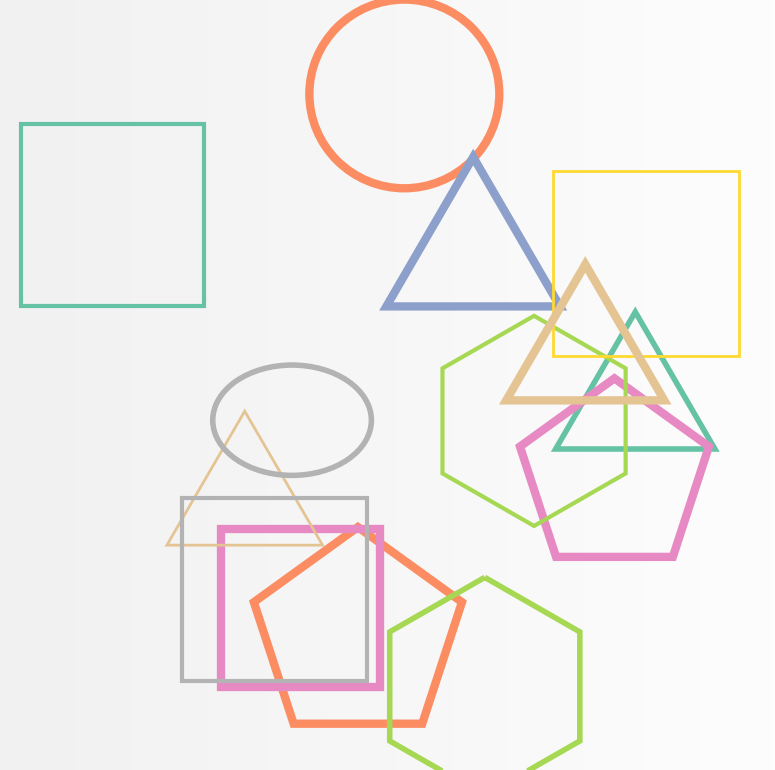[{"shape": "triangle", "thickness": 2, "radius": 0.59, "center": [0.82, 0.476]}, {"shape": "square", "thickness": 1.5, "radius": 0.59, "center": [0.145, 0.721]}, {"shape": "circle", "thickness": 3, "radius": 0.61, "center": [0.522, 0.878]}, {"shape": "pentagon", "thickness": 3, "radius": 0.71, "center": [0.462, 0.174]}, {"shape": "triangle", "thickness": 3, "radius": 0.65, "center": [0.611, 0.667]}, {"shape": "square", "thickness": 3, "radius": 0.51, "center": [0.388, 0.211]}, {"shape": "pentagon", "thickness": 3, "radius": 0.64, "center": [0.793, 0.38]}, {"shape": "hexagon", "thickness": 2, "radius": 0.71, "center": [0.626, 0.109]}, {"shape": "hexagon", "thickness": 1.5, "radius": 0.68, "center": [0.689, 0.453]}, {"shape": "square", "thickness": 1, "radius": 0.6, "center": [0.834, 0.658]}, {"shape": "triangle", "thickness": 1, "radius": 0.58, "center": [0.316, 0.35]}, {"shape": "triangle", "thickness": 3, "radius": 0.59, "center": [0.755, 0.539]}, {"shape": "oval", "thickness": 2, "radius": 0.51, "center": [0.377, 0.454]}, {"shape": "square", "thickness": 1.5, "radius": 0.6, "center": [0.354, 0.235]}]